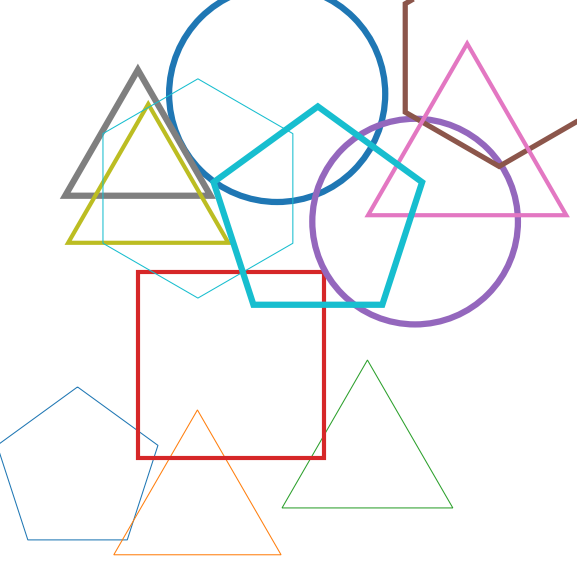[{"shape": "pentagon", "thickness": 0.5, "radius": 0.73, "center": [0.134, 0.183]}, {"shape": "circle", "thickness": 3, "radius": 0.94, "center": [0.48, 0.836]}, {"shape": "triangle", "thickness": 0.5, "radius": 0.84, "center": [0.342, 0.122]}, {"shape": "triangle", "thickness": 0.5, "radius": 0.85, "center": [0.636, 0.205]}, {"shape": "square", "thickness": 2, "radius": 0.8, "center": [0.401, 0.368]}, {"shape": "circle", "thickness": 3, "radius": 0.89, "center": [0.719, 0.615]}, {"shape": "hexagon", "thickness": 2.5, "radius": 0.94, "center": [0.864, 0.899]}, {"shape": "triangle", "thickness": 2, "radius": 0.99, "center": [0.809, 0.726]}, {"shape": "triangle", "thickness": 3, "radius": 0.73, "center": [0.239, 0.733]}, {"shape": "triangle", "thickness": 2, "radius": 0.8, "center": [0.257, 0.659]}, {"shape": "pentagon", "thickness": 3, "radius": 0.95, "center": [0.55, 0.625]}, {"shape": "hexagon", "thickness": 0.5, "radius": 0.95, "center": [0.343, 0.673]}]